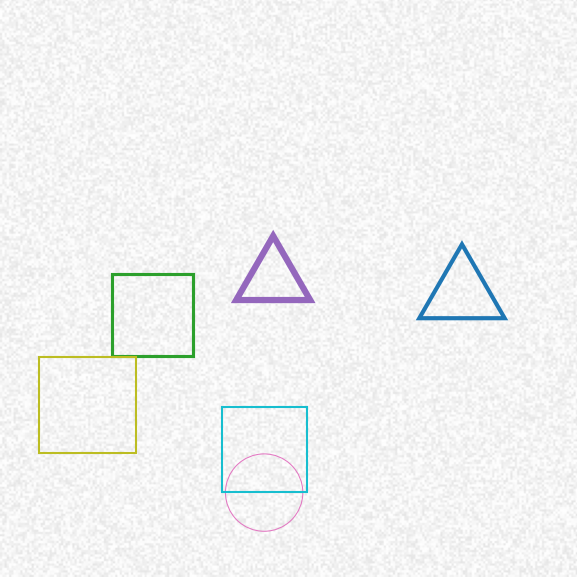[{"shape": "triangle", "thickness": 2, "radius": 0.43, "center": [0.8, 0.491]}, {"shape": "square", "thickness": 1.5, "radius": 0.35, "center": [0.265, 0.454]}, {"shape": "triangle", "thickness": 3, "radius": 0.37, "center": [0.473, 0.517]}, {"shape": "circle", "thickness": 0.5, "radius": 0.33, "center": [0.457, 0.146]}, {"shape": "square", "thickness": 1, "radius": 0.42, "center": [0.152, 0.298]}, {"shape": "square", "thickness": 1, "radius": 0.37, "center": [0.458, 0.22]}]